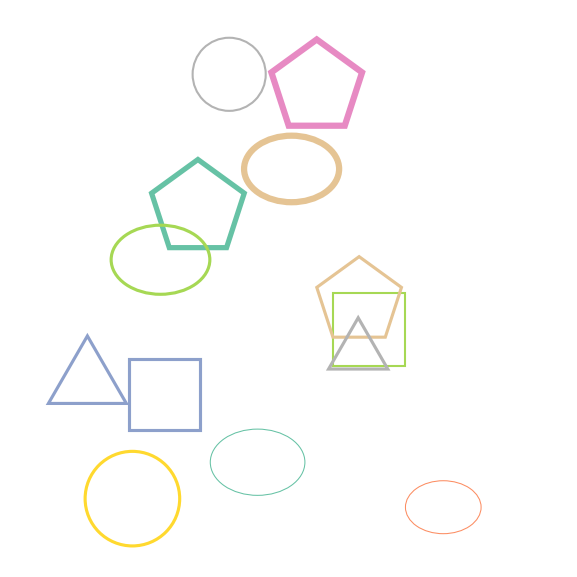[{"shape": "oval", "thickness": 0.5, "radius": 0.41, "center": [0.446, 0.199]}, {"shape": "pentagon", "thickness": 2.5, "radius": 0.42, "center": [0.343, 0.639]}, {"shape": "oval", "thickness": 0.5, "radius": 0.33, "center": [0.768, 0.121]}, {"shape": "triangle", "thickness": 1.5, "radius": 0.39, "center": [0.151, 0.339]}, {"shape": "square", "thickness": 1.5, "radius": 0.31, "center": [0.285, 0.316]}, {"shape": "pentagon", "thickness": 3, "radius": 0.41, "center": [0.548, 0.848]}, {"shape": "square", "thickness": 1, "radius": 0.31, "center": [0.639, 0.428]}, {"shape": "oval", "thickness": 1.5, "radius": 0.43, "center": [0.278, 0.549]}, {"shape": "circle", "thickness": 1.5, "radius": 0.41, "center": [0.229, 0.136]}, {"shape": "pentagon", "thickness": 1.5, "radius": 0.39, "center": [0.622, 0.478]}, {"shape": "oval", "thickness": 3, "radius": 0.41, "center": [0.505, 0.707]}, {"shape": "triangle", "thickness": 1.5, "radius": 0.3, "center": [0.62, 0.39]}, {"shape": "circle", "thickness": 1, "radius": 0.32, "center": [0.397, 0.87]}]